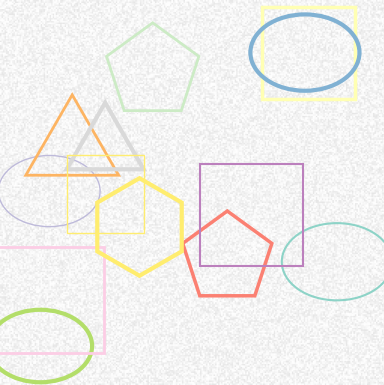[{"shape": "oval", "thickness": 1.5, "radius": 0.72, "center": [0.875, 0.32]}, {"shape": "square", "thickness": 2.5, "radius": 0.6, "center": [0.801, 0.863]}, {"shape": "oval", "thickness": 1, "radius": 0.66, "center": [0.128, 0.504]}, {"shape": "pentagon", "thickness": 2.5, "radius": 0.61, "center": [0.59, 0.33]}, {"shape": "oval", "thickness": 3, "radius": 0.71, "center": [0.792, 0.863]}, {"shape": "triangle", "thickness": 2, "radius": 0.7, "center": [0.188, 0.614]}, {"shape": "oval", "thickness": 3, "radius": 0.67, "center": [0.105, 0.101]}, {"shape": "square", "thickness": 2, "radius": 0.69, "center": [0.131, 0.221]}, {"shape": "triangle", "thickness": 3, "radius": 0.58, "center": [0.273, 0.618]}, {"shape": "square", "thickness": 1.5, "radius": 0.67, "center": [0.654, 0.442]}, {"shape": "pentagon", "thickness": 2, "radius": 0.63, "center": [0.397, 0.815]}, {"shape": "hexagon", "thickness": 3, "radius": 0.63, "center": [0.362, 0.41]}, {"shape": "square", "thickness": 1, "radius": 0.5, "center": [0.273, 0.495]}]